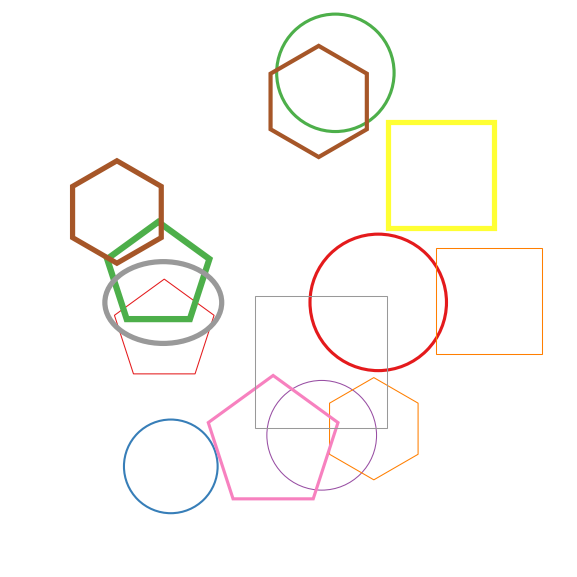[{"shape": "pentagon", "thickness": 0.5, "radius": 0.45, "center": [0.284, 0.425]}, {"shape": "circle", "thickness": 1.5, "radius": 0.59, "center": [0.655, 0.476]}, {"shape": "circle", "thickness": 1, "radius": 0.41, "center": [0.296, 0.192]}, {"shape": "circle", "thickness": 1.5, "radius": 0.51, "center": [0.581, 0.873]}, {"shape": "pentagon", "thickness": 3, "radius": 0.47, "center": [0.274, 0.522]}, {"shape": "circle", "thickness": 0.5, "radius": 0.47, "center": [0.557, 0.245]}, {"shape": "hexagon", "thickness": 0.5, "radius": 0.44, "center": [0.647, 0.257]}, {"shape": "square", "thickness": 0.5, "radius": 0.46, "center": [0.846, 0.477]}, {"shape": "square", "thickness": 2.5, "radius": 0.46, "center": [0.764, 0.696]}, {"shape": "hexagon", "thickness": 2, "radius": 0.48, "center": [0.552, 0.823]}, {"shape": "hexagon", "thickness": 2.5, "radius": 0.44, "center": [0.202, 0.632]}, {"shape": "pentagon", "thickness": 1.5, "radius": 0.59, "center": [0.473, 0.231]}, {"shape": "square", "thickness": 0.5, "radius": 0.57, "center": [0.556, 0.372]}, {"shape": "oval", "thickness": 2.5, "radius": 0.51, "center": [0.283, 0.475]}]